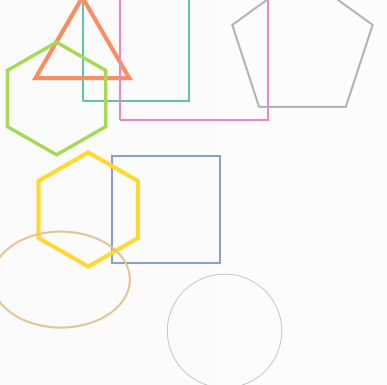[{"shape": "square", "thickness": 1.5, "radius": 0.68, "center": [0.351, 0.872]}, {"shape": "triangle", "thickness": 3, "radius": 0.7, "center": [0.213, 0.867]}, {"shape": "square", "thickness": 1.5, "radius": 0.69, "center": [0.428, 0.457]}, {"shape": "square", "thickness": 1.5, "radius": 0.95, "center": [0.501, 0.88]}, {"shape": "hexagon", "thickness": 2.5, "radius": 0.73, "center": [0.146, 0.744]}, {"shape": "hexagon", "thickness": 3, "radius": 0.74, "center": [0.228, 0.456]}, {"shape": "oval", "thickness": 1.5, "radius": 0.89, "center": [0.157, 0.274]}, {"shape": "pentagon", "thickness": 1.5, "radius": 0.95, "center": [0.781, 0.876]}, {"shape": "circle", "thickness": 0.5, "radius": 0.74, "center": [0.58, 0.14]}]